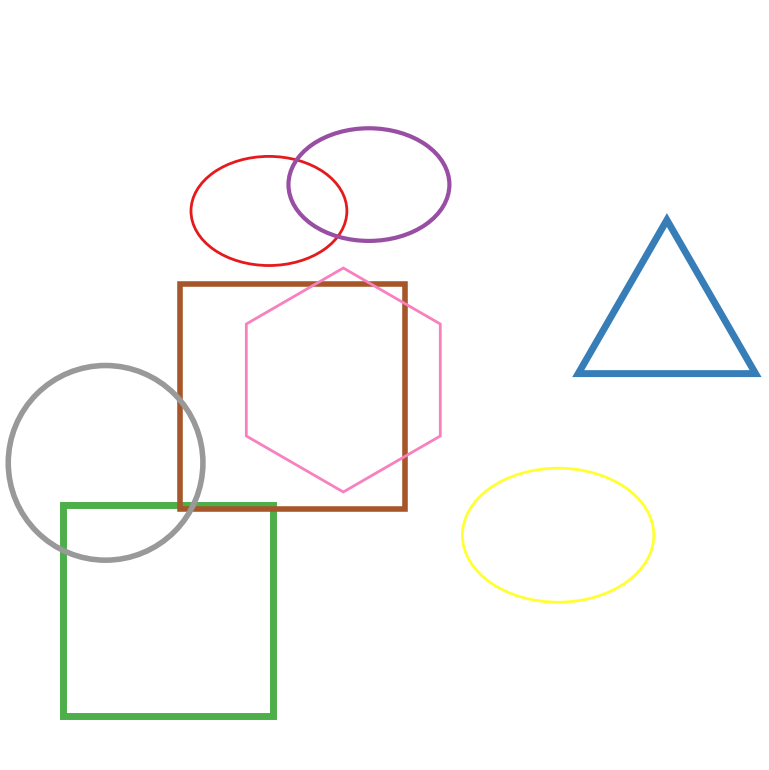[{"shape": "oval", "thickness": 1, "radius": 0.51, "center": [0.349, 0.726]}, {"shape": "triangle", "thickness": 2.5, "radius": 0.66, "center": [0.866, 0.581]}, {"shape": "square", "thickness": 2.5, "radius": 0.68, "center": [0.218, 0.207]}, {"shape": "oval", "thickness": 1.5, "radius": 0.52, "center": [0.479, 0.76]}, {"shape": "oval", "thickness": 1, "radius": 0.62, "center": [0.725, 0.305]}, {"shape": "square", "thickness": 2, "radius": 0.73, "center": [0.38, 0.486]}, {"shape": "hexagon", "thickness": 1, "radius": 0.73, "center": [0.446, 0.506]}, {"shape": "circle", "thickness": 2, "radius": 0.63, "center": [0.137, 0.399]}]